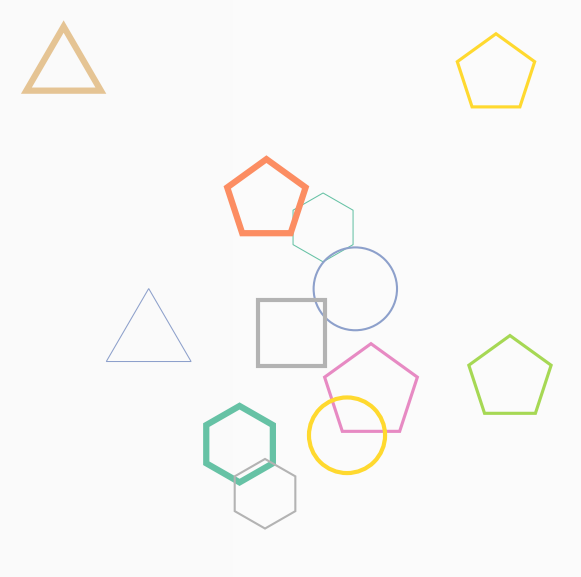[{"shape": "hexagon", "thickness": 0.5, "radius": 0.3, "center": [0.556, 0.605]}, {"shape": "hexagon", "thickness": 3, "radius": 0.33, "center": [0.412, 0.23]}, {"shape": "pentagon", "thickness": 3, "radius": 0.35, "center": [0.458, 0.653]}, {"shape": "circle", "thickness": 1, "radius": 0.36, "center": [0.611, 0.499]}, {"shape": "triangle", "thickness": 0.5, "radius": 0.42, "center": [0.256, 0.415]}, {"shape": "pentagon", "thickness": 1.5, "radius": 0.42, "center": [0.638, 0.32]}, {"shape": "pentagon", "thickness": 1.5, "radius": 0.37, "center": [0.877, 0.344]}, {"shape": "circle", "thickness": 2, "radius": 0.33, "center": [0.597, 0.245]}, {"shape": "pentagon", "thickness": 1.5, "radius": 0.35, "center": [0.853, 0.871]}, {"shape": "triangle", "thickness": 3, "radius": 0.37, "center": [0.109, 0.879]}, {"shape": "square", "thickness": 2, "radius": 0.29, "center": [0.501, 0.422]}, {"shape": "hexagon", "thickness": 1, "radius": 0.3, "center": [0.456, 0.144]}]